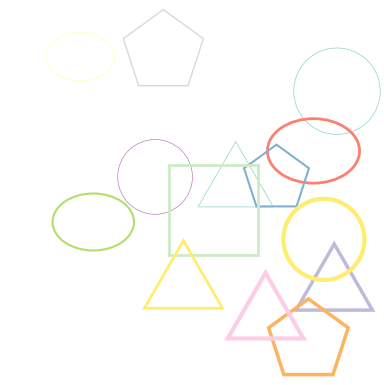[{"shape": "circle", "thickness": 0.5, "radius": 0.56, "center": [0.875, 0.763]}, {"shape": "triangle", "thickness": 0.5, "radius": 0.57, "center": [0.612, 0.519]}, {"shape": "oval", "thickness": 0.5, "radius": 0.45, "center": [0.208, 0.853]}, {"shape": "triangle", "thickness": 2.5, "radius": 0.57, "center": [0.868, 0.252]}, {"shape": "oval", "thickness": 2, "radius": 0.6, "center": [0.814, 0.608]}, {"shape": "pentagon", "thickness": 1.5, "radius": 0.44, "center": [0.718, 0.536]}, {"shape": "pentagon", "thickness": 2.5, "radius": 0.54, "center": [0.801, 0.115]}, {"shape": "oval", "thickness": 1.5, "radius": 0.53, "center": [0.242, 0.423]}, {"shape": "triangle", "thickness": 3, "radius": 0.57, "center": [0.69, 0.178]}, {"shape": "pentagon", "thickness": 1, "radius": 0.55, "center": [0.424, 0.866]}, {"shape": "circle", "thickness": 0.5, "radius": 0.49, "center": [0.403, 0.54]}, {"shape": "square", "thickness": 2, "radius": 0.58, "center": [0.554, 0.454]}, {"shape": "triangle", "thickness": 2, "radius": 0.59, "center": [0.476, 0.258]}, {"shape": "circle", "thickness": 3, "radius": 0.53, "center": [0.841, 0.378]}]